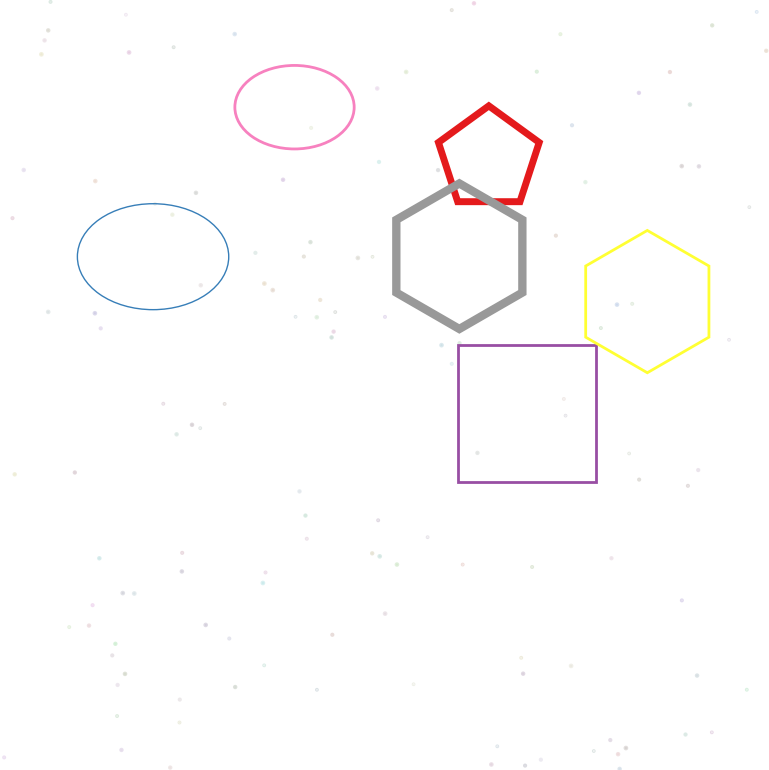[{"shape": "pentagon", "thickness": 2.5, "radius": 0.34, "center": [0.635, 0.794]}, {"shape": "oval", "thickness": 0.5, "radius": 0.49, "center": [0.199, 0.667]}, {"shape": "square", "thickness": 1, "radius": 0.45, "center": [0.684, 0.463]}, {"shape": "hexagon", "thickness": 1, "radius": 0.46, "center": [0.841, 0.608]}, {"shape": "oval", "thickness": 1, "radius": 0.39, "center": [0.382, 0.861]}, {"shape": "hexagon", "thickness": 3, "radius": 0.47, "center": [0.597, 0.667]}]